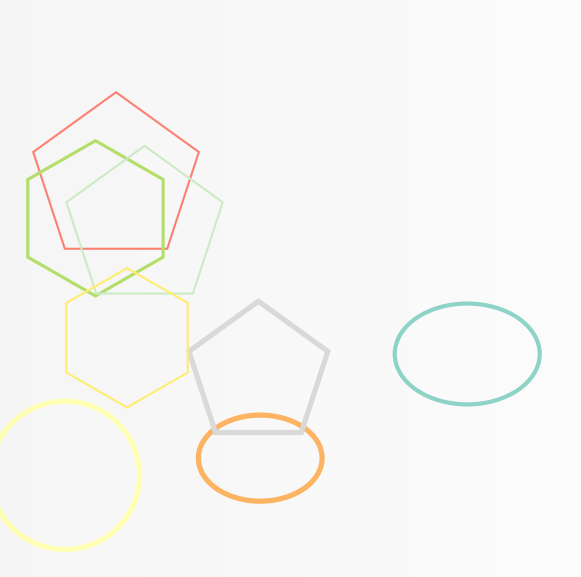[{"shape": "oval", "thickness": 2, "radius": 0.62, "center": [0.804, 0.386]}, {"shape": "circle", "thickness": 2.5, "radius": 0.64, "center": [0.112, 0.176]}, {"shape": "pentagon", "thickness": 1, "radius": 0.75, "center": [0.2, 0.69]}, {"shape": "oval", "thickness": 2.5, "radius": 0.53, "center": [0.448, 0.206]}, {"shape": "hexagon", "thickness": 1.5, "radius": 0.67, "center": [0.164, 0.621]}, {"shape": "pentagon", "thickness": 2.5, "radius": 0.63, "center": [0.445, 0.352]}, {"shape": "pentagon", "thickness": 1, "radius": 0.71, "center": [0.249, 0.605]}, {"shape": "hexagon", "thickness": 1, "radius": 0.6, "center": [0.219, 0.414]}]